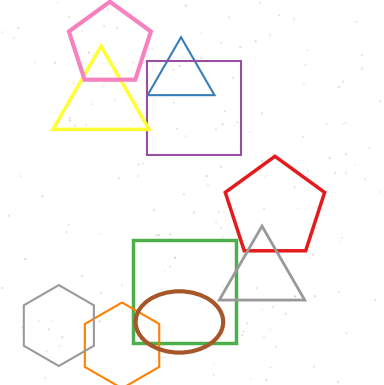[{"shape": "pentagon", "thickness": 2.5, "radius": 0.68, "center": [0.714, 0.458]}, {"shape": "triangle", "thickness": 1.5, "radius": 0.5, "center": [0.47, 0.803]}, {"shape": "square", "thickness": 2.5, "radius": 0.67, "center": [0.479, 0.243]}, {"shape": "square", "thickness": 1.5, "radius": 0.61, "center": [0.504, 0.72]}, {"shape": "hexagon", "thickness": 1.5, "radius": 0.56, "center": [0.317, 0.103]}, {"shape": "triangle", "thickness": 2.5, "radius": 0.72, "center": [0.262, 0.736]}, {"shape": "oval", "thickness": 3, "radius": 0.57, "center": [0.466, 0.164]}, {"shape": "pentagon", "thickness": 3, "radius": 0.56, "center": [0.285, 0.884]}, {"shape": "hexagon", "thickness": 1.5, "radius": 0.53, "center": [0.153, 0.154]}, {"shape": "triangle", "thickness": 2, "radius": 0.64, "center": [0.681, 0.285]}]